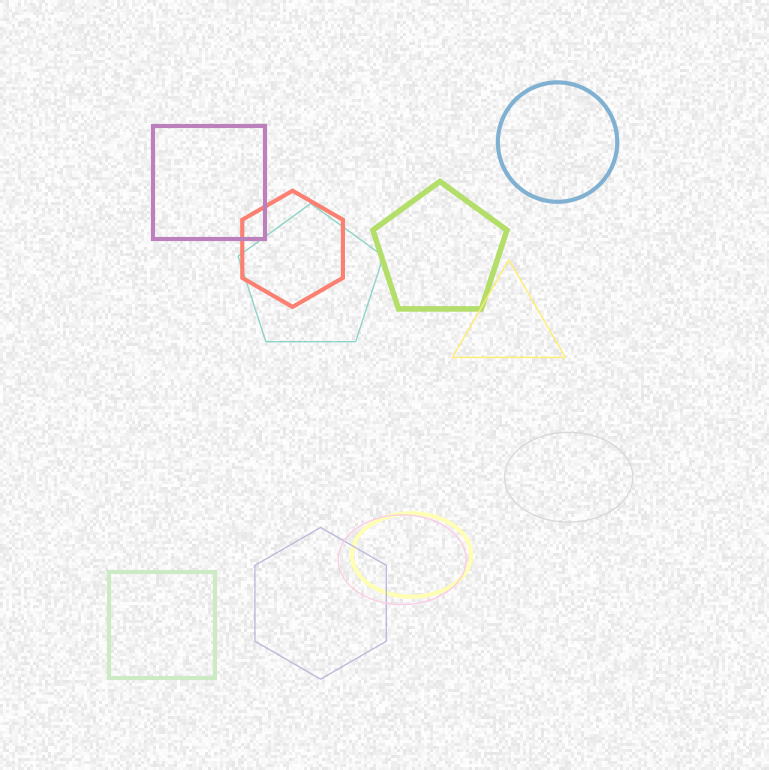[{"shape": "pentagon", "thickness": 0.5, "radius": 0.5, "center": [0.404, 0.637]}, {"shape": "oval", "thickness": 1.5, "radius": 0.39, "center": [0.534, 0.279]}, {"shape": "hexagon", "thickness": 0.5, "radius": 0.49, "center": [0.416, 0.216]}, {"shape": "hexagon", "thickness": 1.5, "radius": 0.38, "center": [0.38, 0.677]}, {"shape": "circle", "thickness": 1.5, "radius": 0.39, "center": [0.724, 0.815]}, {"shape": "pentagon", "thickness": 2, "radius": 0.46, "center": [0.571, 0.673]}, {"shape": "oval", "thickness": 0.5, "radius": 0.42, "center": [0.522, 0.273]}, {"shape": "oval", "thickness": 0.5, "radius": 0.42, "center": [0.739, 0.38]}, {"shape": "square", "thickness": 1.5, "radius": 0.36, "center": [0.271, 0.763]}, {"shape": "square", "thickness": 1.5, "radius": 0.35, "center": [0.21, 0.188]}, {"shape": "triangle", "thickness": 0.5, "radius": 0.42, "center": [0.661, 0.578]}]